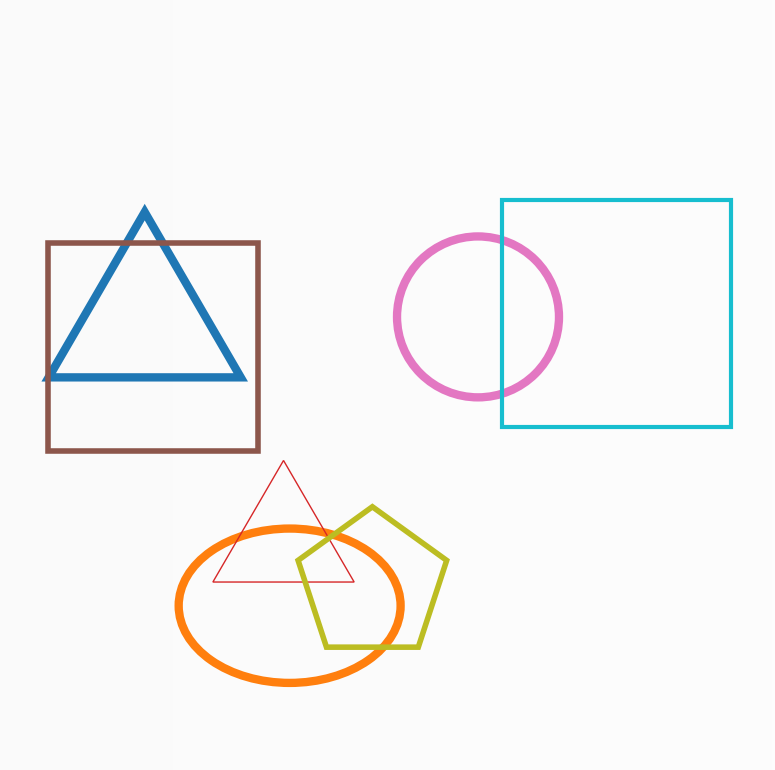[{"shape": "triangle", "thickness": 3, "radius": 0.72, "center": [0.187, 0.581]}, {"shape": "oval", "thickness": 3, "radius": 0.72, "center": [0.374, 0.213]}, {"shape": "triangle", "thickness": 0.5, "radius": 0.53, "center": [0.366, 0.297]}, {"shape": "square", "thickness": 2, "radius": 0.68, "center": [0.197, 0.549]}, {"shape": "circle", "thickness": 3, "radius": 0.52, "center": [0.617, 0.588]}, {"shape": "pentagon", "thickness": 2, "radius": 0.5, "center": [0.48, 0.241]}, {"shape": "square", "thickness": 1.5, "radius": 0.74, "center": [0.796, 0.593]}]